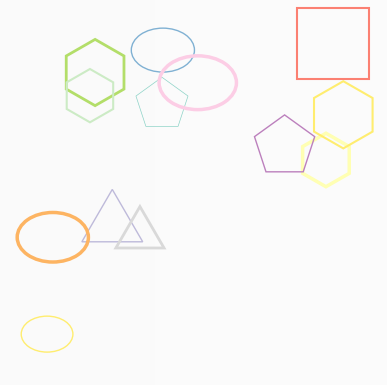[{"shape": "pentagon", "thickness": 0.5, "radius": 0.35, "center": [0.418, 0.729]}, {"shape": "hexagon", "thickness": 2.5, "radius": 0.35, "center": [0.841, 0.585]}, {"shape": "triangle", "thickness": 1, "radius": 0.45, "center": [0.29, 0.417]}, {"shape": "square", "thickness": 1.5, "radius": 0.46, "center": [0.859, 0.887]}, {"shape": "oval", "thickness": 1, "radius": 0.41, "center": [0.42, 0.87]}, {"shape": "oval", "thickness": 2.5, "radius": 0.46, "center": [0.136, 0.384]}, {"shape": "hexagon", "thickness": 2, "radius": 0.43, "center": [0.245, 0.812]}, {"shape": "oval", "thickness": 2.5, "radius": 0.5, "center": [0.51, 0.785]}, {"shape": "triangle", "thickness": 2, "radius": 0.36, "center": [0.361, 0.392]}, {"shape": "pentagon", "thickness": 1, "radius": 0.41, "center": [0.734, 0.62]}, {"shape": "hexagon", "thickness": 1.5, "radius": 0.35, "center": [0.232, 0.752]}, {"shape": "hexagon", "thickness": 1.5, "radius": 0.44, "center": [0.886, 0.702]}, {"shape": "oval", "thickness": 1, "radius": 0.33, "center": [0.121, 0.132]}]